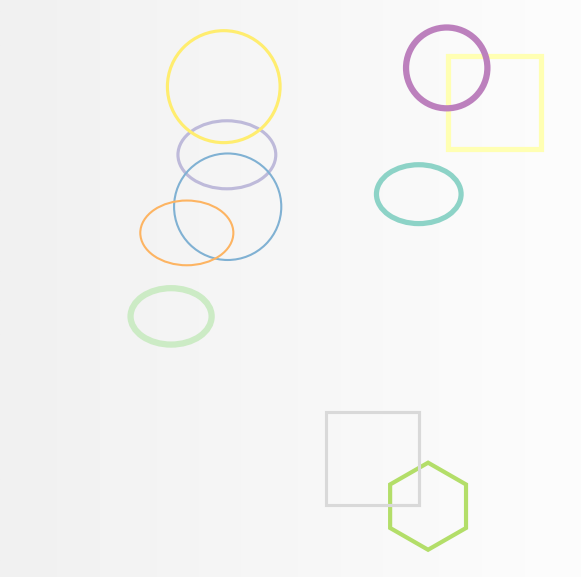[{"shape": "oval", "thickness": 2.5, "radius": 0.36, "center": [0.72, 0.663]}, {"shape": "square", "thickness": 2.5, "radius": 0.4, "center": [0.851, 0.821]}, {"shape": "oval", "thickness": 1.5, "radius": 0.42, "center": [0.39, 0.731]}, {"shape": "circle", "thickness": 1, "radius": 0.46, "center": [0.392, 0.641]}, {"shape": "oval", "thickness": 1, "radius": 0.4, "center": [0.321, 0.596]}, {"shape": "hexagon", "thickness": 2, "radius": 0.38, "center": [0.736, 0.123]}, {"shape": "square", "thickness": 1.5, "radius": 0.4, "center": [0.641, 0.205]}, {"shape": "circle", "thickness": 3, "radius": 0.35, "center": [0.769, 0.882]}, {"shape": "oval", "thickness": 3, "radius": 0.35, "center": [0.294, 0.451]}, {"shape": "circle", "thickness": 1.5, "radius": 0.48, "center": [0.385, 0.849]}]